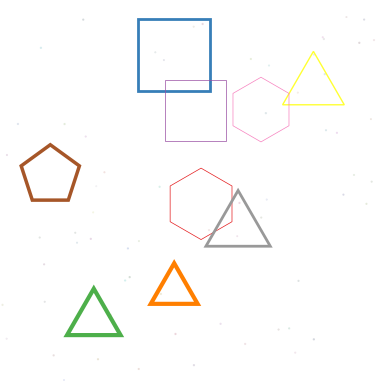[{"shape": "hexagon", "thickness": 0.5, "radius": 0.46, "center": [0.522, 0.471]}, {"shape": "square", "thickness": 2, "radius": 0.47, "center": [0.452, 0.857]}, {"shape": "triangle", "thickness": 3, "radius": 0.4, "center": [0.244, 0.17]}, {"shape": "square", "thickness": 0.5, "radius": 0.4, "center": [0.507, 0.713]}, {"shape": "triangle", "thickness": 3, "radius": 0.35, "center": [0.452, 0.246]}, {"shape": "triangle", "thickness": 1, "radius": 0.46, "center": [0.814, 0.774]}, {"shape": "pentagon", "thickness": 2.5, "radius": 0.4, "center": [0.131, 0.545]}, {"shape": "hexagon", "thickness": 0.5, "radius": 0.42, "center": [0.678, 0.715]}, {"shape": "triangle", "thickness": 2, "radius": 0.48, "center": [0.618, 0.409]}]